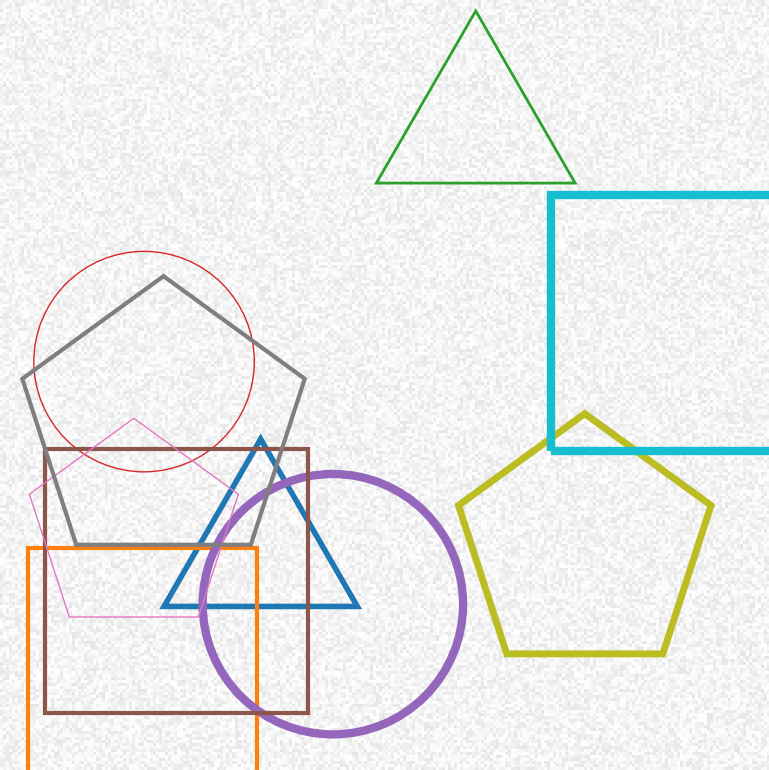[{"shape": "triangle", "thickness": 2, "radius": 0.72, "center": [0.339, 0.285]}, {"shape": "square", "thickness": 1.5, "radius": 0.74, "center": [0.185, 0.139]}, {"shape": "triangle", "thickness": 1, "radius": 0.75, "center": [0.618, 0.837]}, {"shape": "circle", "thickness": 0.5, "radius": 0.72, "center": [0.187, 0.53]}, {"shape": "circle", "thickness": 3, "radius": 0.85, "center": [0.432, 0.215]}, {"shape": "square", "thickness": 1.5, "radius": 0.86, "center": [0.229, 0.245]}, {"shape": "pentagon", "thickness": 0.5, "radius": 0.71, "center": [0.174, 0.314]}, {"shape": "pentagon", "thickness": 1.5, "radius": 0.96, "center": [0.212, 0.449]}, {"shape": "pentagon", "thickness": 2.5, "radius": 0.86, "center": [0.759, 0.29]}, {"shape": "square", "thickness": 3, "radius": 0.83, "center": [0.882, 0.581]}]